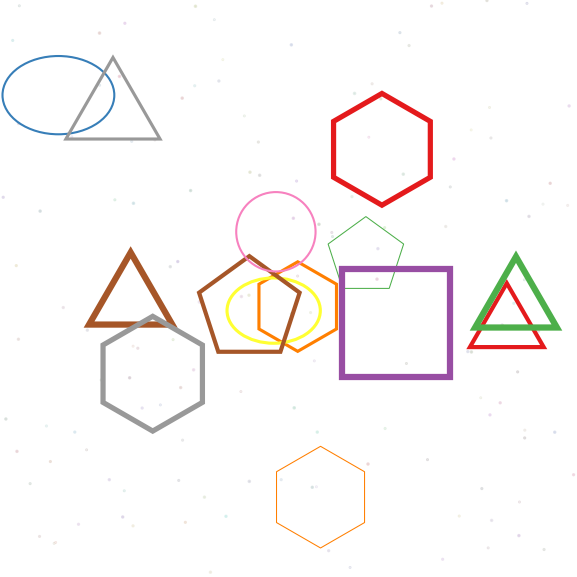[{"shape": "triangle", "thickness": 2, "radius": 0.37, "center": [0.878, 0.435]}, {"shape": "hexagon", "thickness": 2.5, "radius": 0.48, "center": [0.661, 0.741]}, {"shape": "oval", "thickness": 1, "radius": 0.48, "center": [0.101, 0.834]}, {"shape": "triangle", "thickness": 3, "radius": 0.41, "center": [0.893, 0.473]}, {"shape": "pentagon", "thickness": 0.5, "radius": 0.34, "center": [0.634, 0.555]}, {"shape": "square", "thickness": 3, "radius": 0.47, "center": [0.686, 0.44]}, {"shape": "hexagon", "thickness": 1.5, "radius": 0.39, "center": [0.516, 0.468]}, {"shape": "hexagon", "thickness": 0.5, "radius": 0.44, "center": [0.555, 0.138]}, {"shape": "oval", "thickness": 1.5, "radius": 0.4, "center": [0.474, 0.461]}, {"shape": "pentagon", "thickness": 2, "radius": 0.46, "center": [0.432, 0.464]}, {"shape": "triangle", "thickness": 3, "radius": 0.42, "center": [0.226, 0.479]}, {"shape": "circle", "thickness": 1, "radius": 0.34, "center": [0.478, 0.598]}, {"shape": "triangle", "thickness": 1.5, "radius": 0.47, "center": [0.196, 0.805]}, {"shape": "hexagon", "thickness": 2.5, "radius": 0.5, "center": [0.264, 0.352]}]